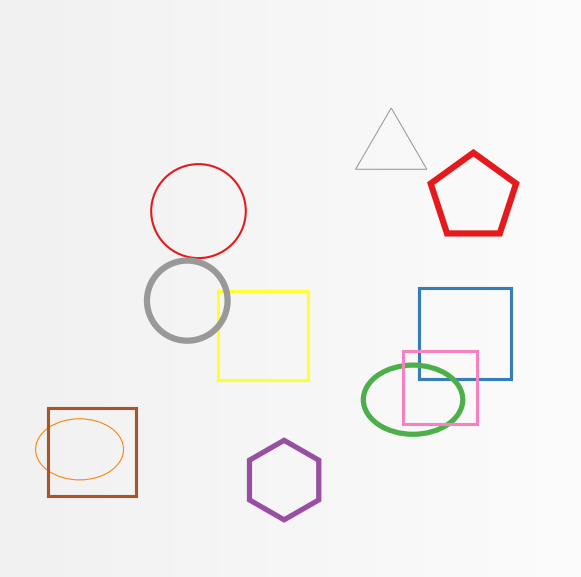[{"shape": "circle", "thickness": 1, "radius": 0.41, "center": [0.341, 0.634]}, {"shape": "pentagon", "thickness": 3, "radius": 0.39, "center": [0.814, 0.657]}, {"shape": "square", "thickness": 1.5, "radius": 0.39, "center": [0.8, 0.422]}, {"shape": "oval", "thickness": 2.5, "radius": 0.43, "center": [0.711, 0.307]}, {"shape": "hexagon", "thickness": 2.5, "radius": 0.34, "center": [0.489, 0.168]}, {"shape": "oval", "thickness": 0.5, "radius": 0.38, "center": [0.137, 0.221]}, {"shape": "square", "thickness": 1.5, "radius": 0.39, "center": [0.453, 0.418]}, {"shape": "square", "thickness": 1.5, "radius": 0.38, "center": [0.158, 0.216]}, {"shape": "square", "thickness": 1.5, "radius": 0.32, "center": [0.757, 0.328]}, {"shape": "triangle", "thickness": 0.5, "radius": 0.35, "center": [0.673, 0.741]}, {"shape": "circle", "thickness": 3, "radius": 0.35, "center": [0.322, 0.479]}]